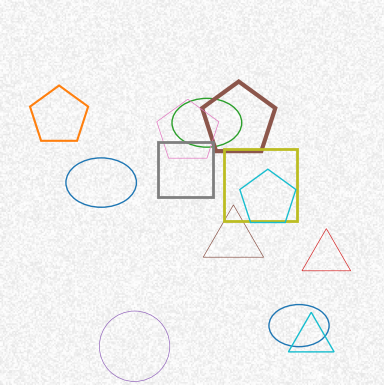[{"shape": "oval", "thickness": 1, "radius": 0.39, "center": [0.777, 0.154]}, {"shape": "oval", "thickness": 1, "radius": 0.46, "center": [0.263, 0.526]}, {"shape": "pentagon", "thickness": 1.5, "radius": 0.4, "center": [0.153, 0.699]}, {"shape": "oval", "thickness": 1, "radius": 0.45, "center": [0.537, 0.681]}, {"shape": "triangle", "thickness": 0.5, "radius": 0.37, "center": [0.848, 0.333]}, {"shape": "circle", "thickness": 0.5, "radius": 0.46, "center": [0.35, 0.101]}, {"shape": "pentagon", "thickness": 3, "radius": 0.5, "center": [0.62, 0.688]}, {"shape": "triangle", "thickness": 0.5, "radius": 0.45, "center": [0.606, 0.377]}, {"shape": "pentagon", "thickness": 0.5, "radius": 0.42, "center": [0.488, 0.658]}, {"shape": "square", "thickness": 2, "radius": 0.36, "center": [0.482, 0.561]}, {"shape": "square", "thickness": 2, "radius": 0.47, "center": [0.676, 0.519]}, {"shape": "triangle", "thickness": 1, "radius": 0.34, "center": [0.808, 0.12]}, {"shape": "pentagon", "thickness": 1, "radius": 0.38, "center": [0.696, 0.484]}]